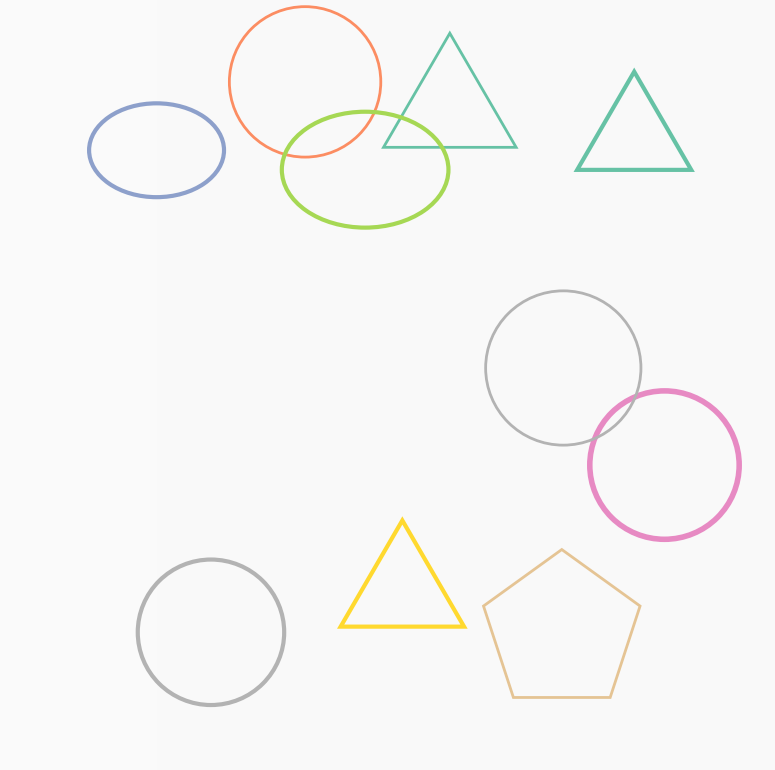[{"shape": "triangle", "thickness": 1, "radius": 0.49, "center": [0.58, 0.858]}, {"shape": "triangle", "thickness": 1.5, "radius": 0.42, "center": [0.818, 0.822]}, {"shape": "circle", "thickness": 1, "radius": 0.49, "center": [0.394, 0.894]}, {"shape": "oval", "thickness": 1.5, "radius": 0.44, "center": [0.202, 0.805]}, {"shape": "circle", "thickness": 2, "radius": 0.48, "center": [0.857, 0.396]}, {"shape": "oval", "thickness": 1.5, "radius": 0.54, "center": [0.471, 0.78]}, {"shape": "triangle", "thickness": 1.5, "radius": 0.46, "center": [0.519, 0.232]}, {"shape": "pentagon", "thickness": 1, "radius": 0.53, "center": [0.725, 0.18]}, {"shape": "circle", "thickness": 1.5, "radius": 0.47, "center": [0.272, 0.179]}, {"shape": "circle", "thickness": 1, "radius": 0.5, "center": [0.727, 0.522]}]